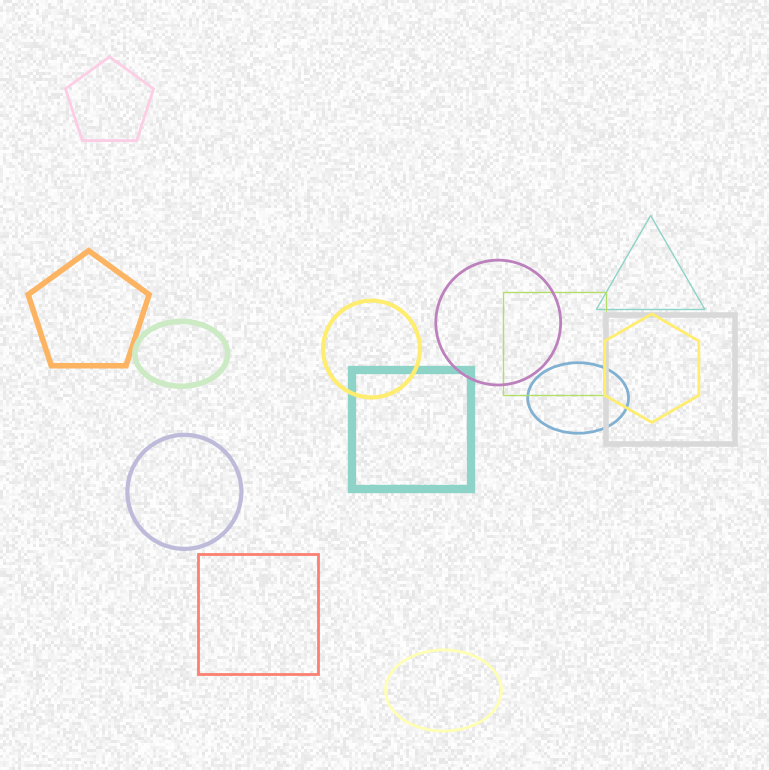[{"shape": "square", "thickness": 3, "radius": 0.39, "center": [0.535, 0.442]}, {"shape": "triangle", "thickness": 0.5, "radius": 0.41, "center": [0.845, 0.639]}, {"shape": "oval", "thickness": 1, "radius": 0.38, "center": [0.576, 0.103]}, {"shape": "circle", "thickness": 1.5, "radius": 0.37, "center": [0.239, 0.361]}, {"shape": "square", "thickness": 1, "radius": 0.39, "center": [0.335, 0.203]}, {"shape": "oval", "thickness": 1, "radius": 0.33, "center": [0.751, 0.483]}, {"shape": "pentagon", "thickness": 2, "radius": 0.41, "center": [0.115, 0.592]}, {"shape": "square", "thickness": 0.5, "radius": 0.33, "center": [0.72, 0.554]}, {"shape": "pentagon", "thickness": 1, "radius": 0.3, "center": [0.142, 0.866]}, {"shape": "square", "thickness": 2, "radius": 0.42, "center": [0.87, 0.507]}, {"shape": "circle", "thickness": 1, "radius": 0.41, "center": [0.647, 0.581]}, {"shape": "oval", "thickness": 2, "radius": 0.3, "center": [0.235, 0.54]}, {"shape": "hexagon", "thickness": 1, "radius": 0.35, "center": [0.847, 0.522]}, {"shape": "circle", "thickness": 1.5, "radius": 0.31, "center": [0.482, 0.547]}]